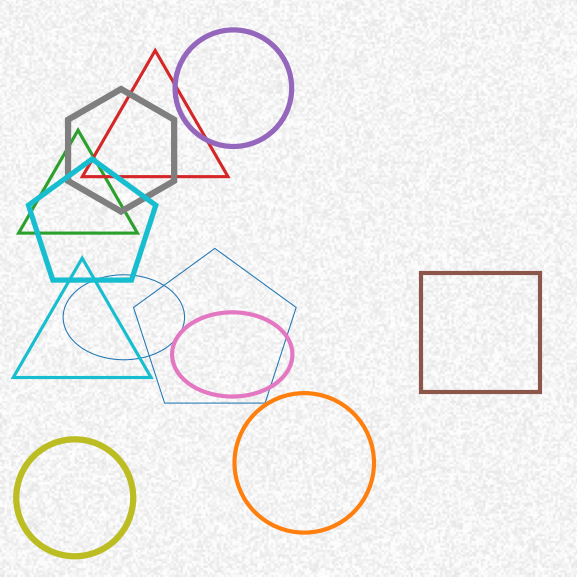[{"shape": "pentagon", "thickness": 0.5, "radius": 0.74, "center": [0.372, 0.421]}, {"shape": "oval", "thickness": 0.5, "radius": 0.53, "center": [0.214, 0.45]}, {"shape": "circle", "thickness": 2, "radius": 0.6, "center": [0.527, 0.198]}, {"shape": "triangle", "thickness": 1.5, "radius": 0.59, "center": [0.135, 0.655]}, {"shape": "triangle", "thickness": 1.5, "radius": 0.73, "center": [0.269, 0.766]}, {"shape": "circle", "thickness": 2.5, "radius": 0.5, "center": [0.404, 0.846]}, {"shape": "square", "thickness": 2, "radius": 0.51, "center": [0.832, 0.423]}, {"shape": "oval", "thickness": 2, "radius": 0.52, "center": [0.402, 0.385]}, {"shape": "hexagon", "thickness": 3, "radius": 0.53, "center": [0.21, 0.739]}, {"shape": "circle", "thickness": 3, "radius": 0.51, "center": [0.129, 0.137]}, {"shape": "triangle", "thickness": 1.5, "radius": 0.69, "center": [0.142, 0.414]}, {"shape": "pentagon", "thickness": 2.5, "radius": 0.58, "center": [0.16, 0.608]}]